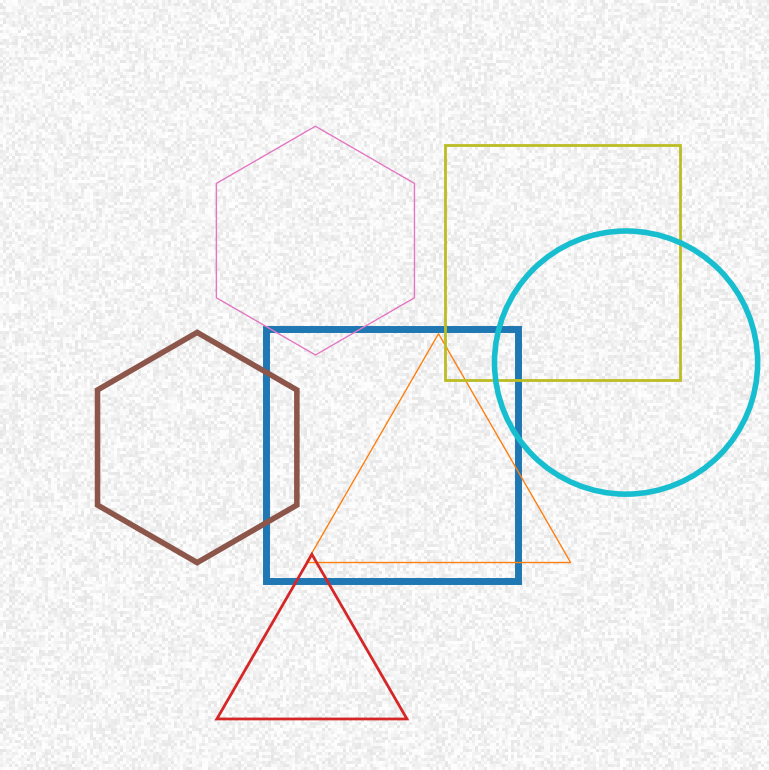[{"shape": "square", "thickness": 2.5, "radius": 0.82, "center": [0.509, 0.409]}, {"shape": "triangle", "thickness": 0.5, "radius": 0.99, "center": [0.57, 0.369]}, {"shape": "triangle", "thickness": 1, "radius": 0.71, "center": [0.405, 0.138]}, {"shape": "hexagon", "thickness": 2, "radius": 0.75, "center": [0.256, 0.419]}, {"shape": "hexagon", "thickness": 0.5, "radius": 0.74, "center": [0.41, 0.688]}, {"shape": "square", "thickness": 1, "radius": 0.76, "center": [0.73, 0.659]}, {"shape": "circle", "thickness": 2, "radius": 0.85, "center": [0.813, 0.529]}]